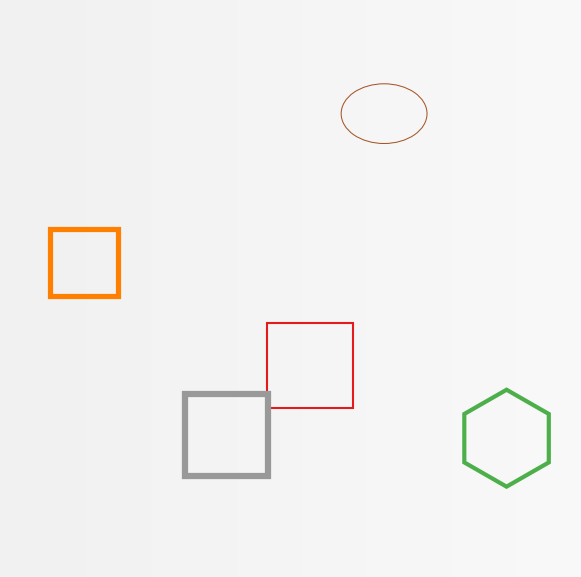[{"shape": "square", "thickness": 1, "radius": 0.37, "center": [0.533, 0.366]}, {"shape": "hexagon", "thickness": 2, "radius": 0.42, "center": [0.871, 0.24]}, {"shape": "square", "thickness": 2.5, "radius": 0.29, "center": [0.145, 0.545]}, {"shape": "oval", "thickness": 0.5, "radius": 0.37, "center": [0.661, 0.802]}, {"shape": "square", "thickness": 3, "radius": 0.35, "center": [0.39, 0.246]}]